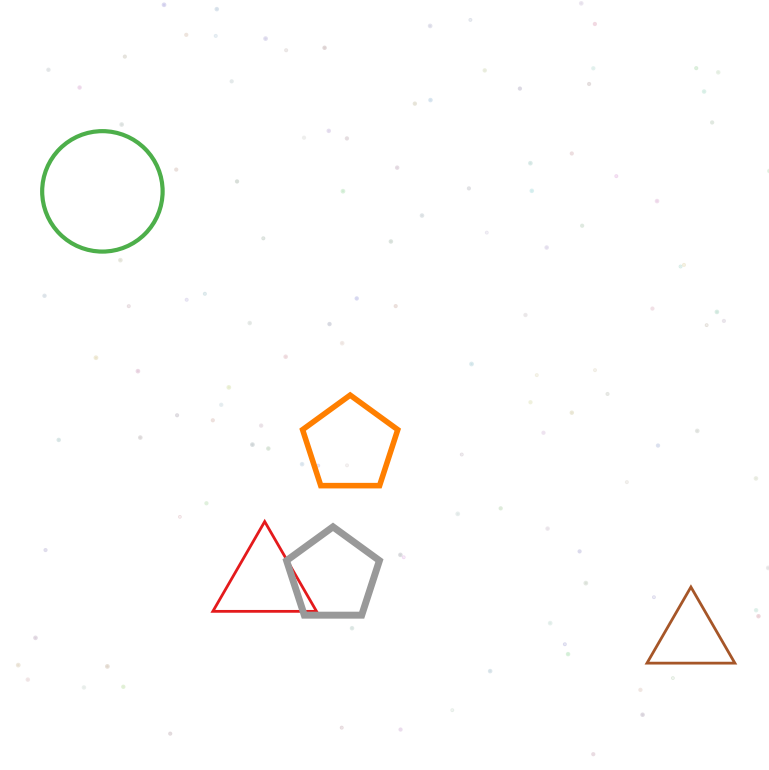[{"shape": "triangle", "thickness": 1, "radius": 0.39, "center": [0.344, 0.245]}, {"shape": "circle", "thickness": 1.5, "radius": 0.39, "center": [0.133, 0.751]}, {"shape": "pentagon", "thickness": 2, "radius": 0.32, "center": [0.455, 0.422]}, {"shape": "triangle", "thickness": 1, "radius": 0.33, "center": [0.897, 0.172]}, {"shape": "pentagon", "thickness": 2.5, "radius": 0.32, "center": [0.432, 0.252]}]